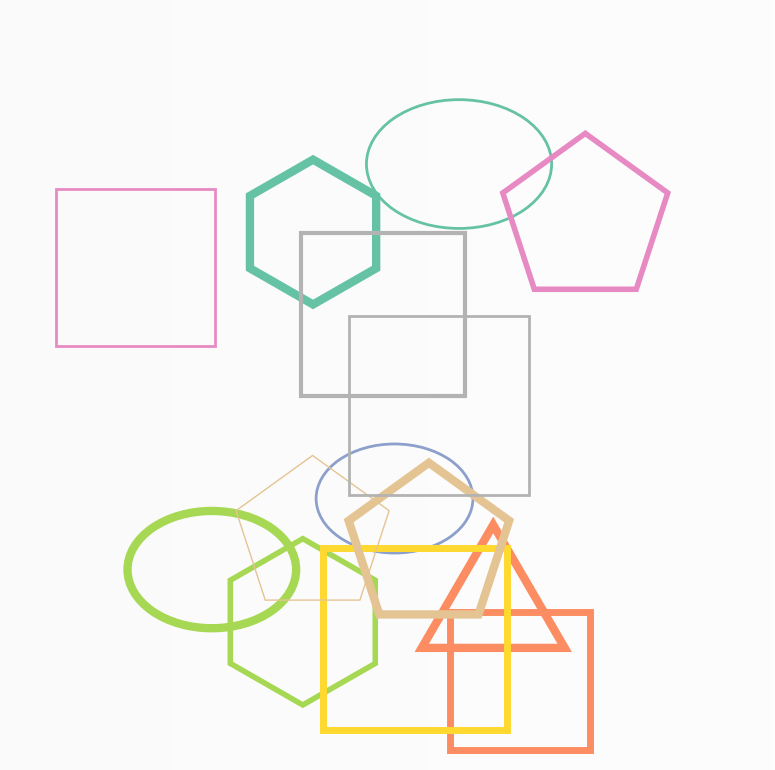[{"shape": "oval", "thickness": 1, "radius": 0.6, "center": [0.592, 0.787]}, {"shape": "hexagon", "thickness": 3, "radius": 0.47, "center": [0.404, 0.699]}, {"shape": "square", "thickness": 2.5, "radius": 0.45, "center": [0.671, 0.115]}, {"shape": "triangle", "thickness": 3, "radius": 0.53, "center": [0.636, 0.212]}, {"shape": "oval", "thickness": 1, "radius": 0.51, "center": [0.509, 0.353]}, {"shape": "square", "thickness": 1, "radius": 0.51, "center": [0.174, 0.652]}, {"shape": "pentagon", "thickness": 2, "radius": 0.56, "center": [0.755, 0.715]}, {"shape": "oval", "thickness": 3, "radius": 0.54, "center": [0.273, 0.26]}, {"shape": "hexagon", "thickness": 2, "radius": 0.54, "center": [0.391, 0.192]}, {"shape": "square", "thickness": 2.5, "radius": 0.59, "center": [0.535, 0.17]}, {"shape": "pentagon", "thickness": 0.5, "radius": 0.52, "center": [0.403, 0.305]}, {"shape": "pentagon", "thickness": 3, "radius": 0.54, "center": [0.553, 0.29]}, {"shape": "square", "thickness": 1.5, "radius": 0.53, "center": [0.494, 0.592]}, {"shape": "square", "thickness": 1, "radius": 0.58, "center": [0.566, 0.473]}]